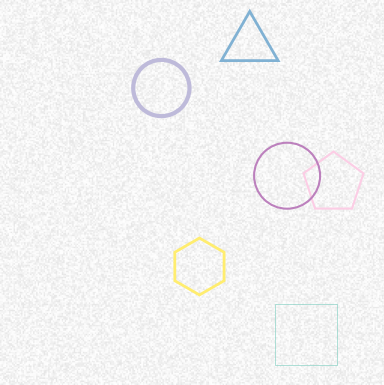[{"shape": "square", "thickness": 0.5, "radius": 0.4, "center": [0.795, 0.131]}, {"shape": "circle", "thickness": 3, "radius": 0.37, "center": [0.419, 0.771]}, {"shape": "triangle", "thickness": 2, "radius": 0.43, "center": [0.649, 0.885]}, {"shape": "pentagon", "thickness": 1.5, "radius": 0.41, "center": [0.866, 0.524]}, {"shape": "circle", "thickness": 1.5, "radius": 0.43, "center": [0.746, 0.544]}, {"shape": "hexagon", "thickness": 2, "radius": 0.37, "center": [0.518, 0.308]}]